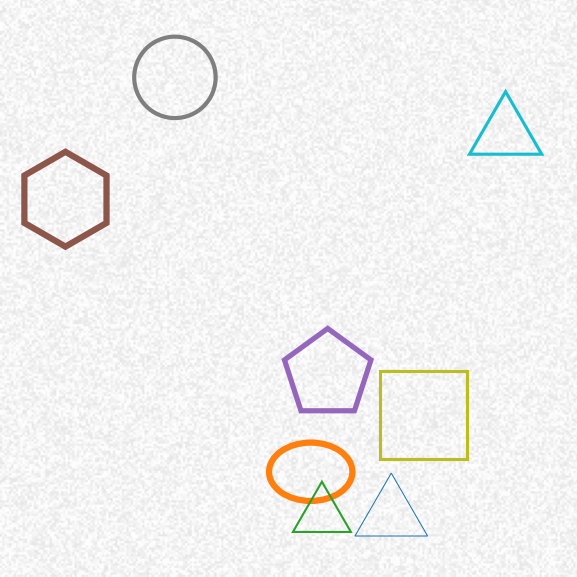[{"shape": "triangle", "thickness": 0.5, "radius": 0.36, "center": [0.678, 0.107]}, {"shape": "oval", "thickness": 3, "radius": 0.36, "center": [0.538, 0.182]}, {"shape": "triangle", "thickness": 1, "radius": 0.29, "center": [0.557, 0.107]}, {"shape": "pentagon", "thickness": 2.5, "radius": 0.39, "center": [0.567, 0.352]}, {"shape": "hexagon", "thickness": 3, "radius": 0.41, "center": [0.113, 0.654]}, {"shape": "circle", "thickness": 2, "radius": 0.35, "center": [0.303, 0.865]}, {"shape": "square", "thickness": 1.5, "radius": 0.38, "center": [0.733, 0.28]}, {"shape": "triangle", "thickness": 1.5, "radius": 0.36, "center": [0.875, 0.768]}]